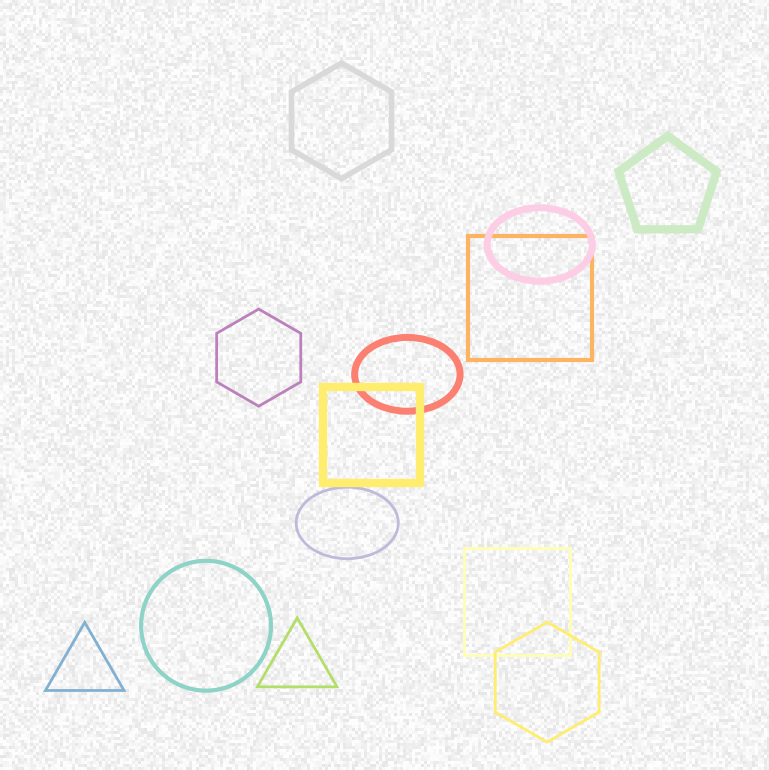[{"shape": "circle", "thickness": 1.5, "radius": 0.42, "center": [0.268, 0.187]}, {"shape": "square", "thickness": 1, "radius": 0.35, "center": [0.672, 0.219]}, {"shape": "oval", "thickness": 1, "radius": 0.33, "center": [0.451, 0.321]}, {"shape": "oval", "thickness": 2.5, "radius": 0.34, "center": [0.529, 0.514]}, {"shape": "triangle", "thickness": 1, "radius": 0.29, "center": [0.11, 0.133]}, {"shape": "square", "thickness": 1.5, "radius": 0.4, "center": [0.688, 0.613]}, {"shape": "triangle", "thickness": 1, "radius": 0.3, "center": [0.386, 0.138]}, {"shape": "oval", "thickness": 2.5, "radius": 0.34, "center": [0.701, 0.683]}, {"shape": "hexagon", "thickness": 2, "radius": 0.38, "center": [0.444, 0.843]}, {"shape": "hexagon", "thickness": 1, "radius": 0.32, "center": [0.336, 0.536]}, {"shape": "pentagon", "thickness": 3, "radius": 0.34, "center": [0.867, 0.756]}, {"shape": "square", "thickness": 3, "radius": 0.31, "center": [0.483, 0.435]}, {"shape": "hexagon", "thickness": 1, "radius": 0.39, "center": [0.711, 0.114]}]